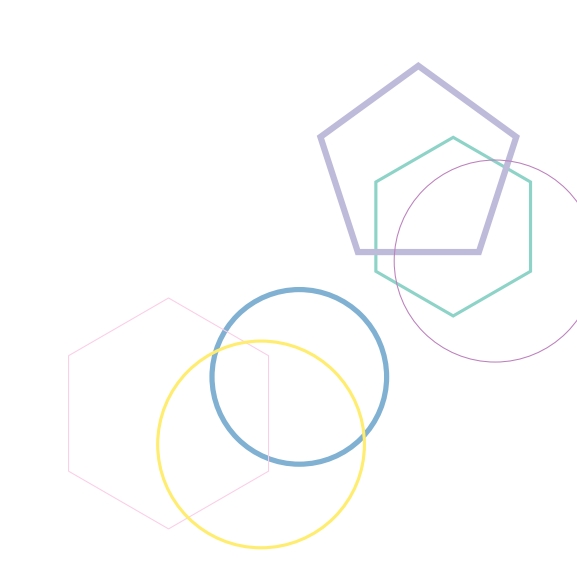[{"shape": "hexagon", "thickness": 1.5, "radius": 0.77, "center": [0.785, 0.607]}, {"shape": "pentagon", "thickness": 3, "radius": 0.89, "center": [0.724, 0.707]}, {"shape": "circle", "thickness": 2.5, "radius": 0.76, "center": [0.518, 0.347]}, {"shape": "hexagon", "thickness": 0.5, "radius": 1.0, "center": [0.292, 0.283]}, {"shape": "circle", "thickness": 0.5, "radius": 0.87, "center": [0.857, 0.547]}, {"shape": "circle", "thickness": 1.5, "radius": 0.89, "center": [0.452, 0.23]}]